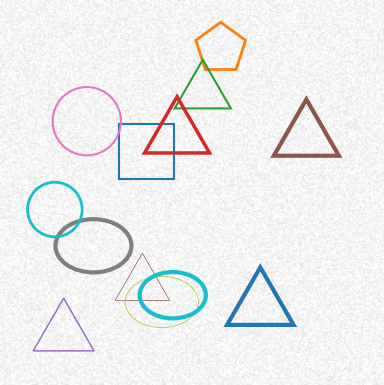[{"shape": "square", "thickness": 1.5, "radius": 0.35, "center": [0.381, 0.606]}, {"shape": "triangle", "thickness": 3, "radius": 0.5, "center": [0.676, 0.206]}, {"shape": "pentagon", "thickness": 2, "radius": 0.34, "center": [0.573, 0.874]}, {"shape": "triangle", "thickness": 1.5, "radius": 0.42, "center": [0.527, 0.761]}, {"shape": "triangle", "thickness": 2.5, "radius": 0.49, "center": [0.46, 0.651]}, {"shape": "triangle", "thickness": 1, "radius": 0.46, "center": [0.165, 0.134]}, {"shape": "triangle", "thickness": 3, "radius": 0.49, "center": [0.796, 0.644]}, {"shape": "triangle", "thickness": 0.5, "radius": 0.41, "center": [0.37, 0.26]}, {"shape": "circle", "thickness": 1.5, "radius": 0.44, "center": [0.225, 0.685]}, {"shape": "oval", "thickness": 3, "radius": 0.49, "center": [0.243, 0.362]}, {"shape": "oval", "thickness": 0.5, "radius": 0.48, "center": [0.421, 0.215]}, {"shape": "circle", "thickness": 2, "radius": 0.35, "center": [0.142, 0.456]}, {"shape": "oval", "thickness": 3, "radius": 0.43, "center": [0.449, 0.233]}]